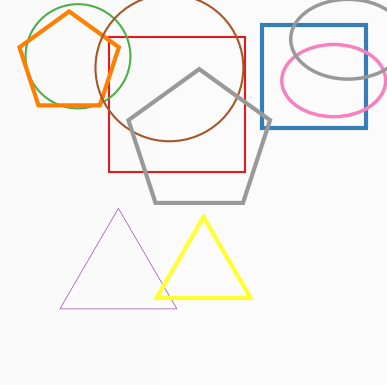[{"shape": "square", "thickness": 1.5, "radius": 0.88, "center": [0.456, 0.728]}, {"shape": "square", "thickness": 3, "radius": 0.67, "center": [0.811, 0.801]}, {"shape": "circle", "thickness": 1.5, "radius": 0.68, "center": [0.201, 0.854]}, {"shape": "triangle", "thickness": 0.5, "radius": 0.87, "center": [0.306, 0.285]}, {"shape": "pentagon", "thickness": 3, "radius": 0.67, "center": [0.178, 0.835]}, {"shape": "triangle", "thickness": 3, "radius": 0.7, "center": [0.525, 0.296]}, {"shape": "circle", "thickness": 1.5, "radius": 0.95, "center": [0.437, 0.824]}, {"shape": "oval", "thickness": 2.5, "radius": 0.67, "center": [0.861, 0.791]}, {"shape": "pentagon", "thickness": 3, "radius": 0.96, "center": [0.514, 0.628]}, {"shape": "oval", "thickness": 2.5, "radius": 0.74, "center": [0.898, 0.898]}]